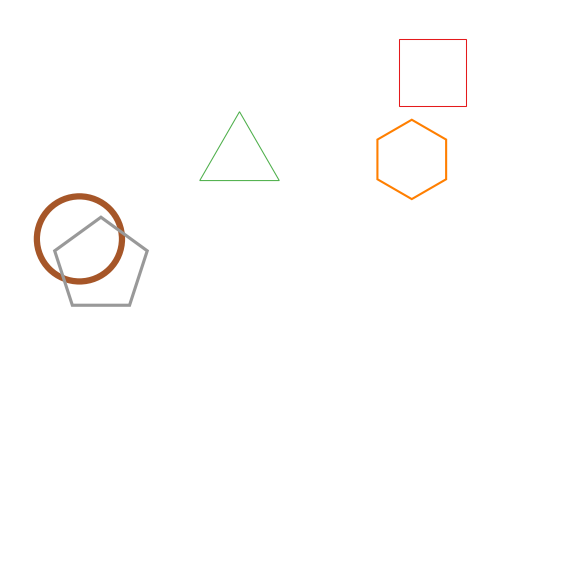[{"shape": "square", "thickness": 0.5, "radius": 0.29, "center": [0.748, 0.874]}, {"shape": "triangle", "thickness": 0.5, "radius": 0.4, "center": [0.415, 0.726]}, {"shape": "hexagon", "thickness": 1, "radius": 0.34, "center": [0.713, 0.723]}, {"shape": "circle", "thickness": 3, "radius": 0.37, "center": [0.138, 0.585]}, {"shape": "pentagon", "thickness": 1.5, "radius": 0.42, "center": [0.175, 0.539]}]